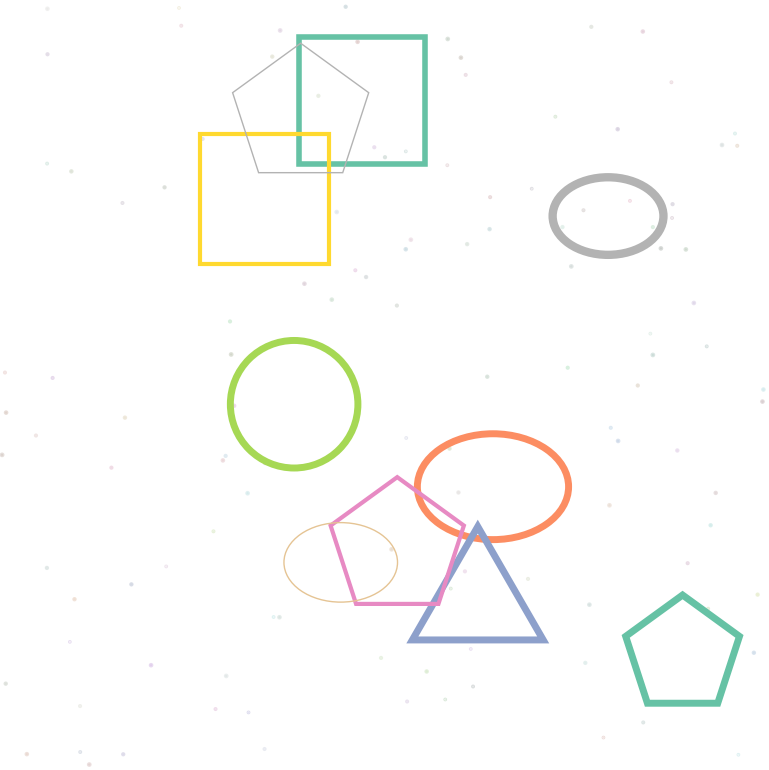[{"shape": "square", "thickness": 2, "radius": 0.41, "center": [0.47, 0.869]}, {"shape": "pentagon", "thickness": 2.5, "radius": 0.39, "center": [0.886, 0.15]}, {"shape": "oval", "thickness": 2.5, "radius": 0.49, "center": [0.64, 0.368]}, {"shape": "triangle", "thickness": 2.5, "radius": 0.49, "center": [0.62, 0.218]}, {"shape": "pentagon", "thickness": 1.5, "radius": 0.46, "center": [0.516, 0.289]}, {"shape": "circle", "thickness": 2.5, "radius": 0.41, "center": [0.382, 0.475]}, {"shape": "square", "thickness": 1.5, "radius": 0.42, "center": [0.343, 0.742]}, {"shape": "oval", "thickness": 0.5, "radius": 0.37, "center": [0.443, 0.27]}, {"shape": "oval", "thickness": 3, "radius": 0.36, "center": [0.79, 0.719]}, {"shape": "pentagon", "thickness": 0.5, "radius": 0.46, "center": [0.39, 0.851]}]